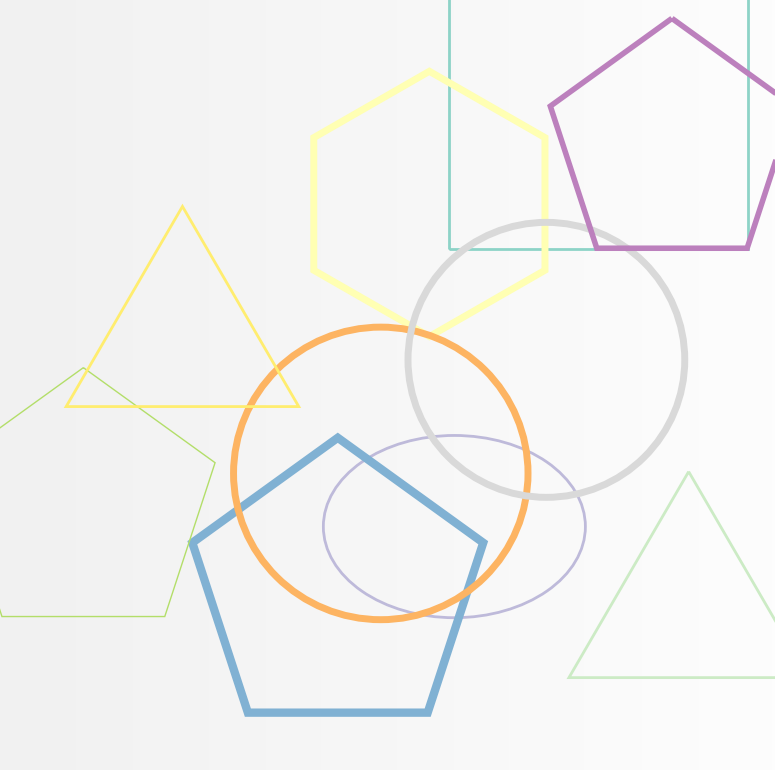[{"shape": "square", "thickness": 1, "radius": 0.96, "center": [0.773, 0.87]}, {"shape": "hexagon", "thickness": 2.5, "radius": 0.86, "center": [0.554, 0.735]}, {"shape": "oval", "thickness": 1, "radius": 0.85, "center": [0.586, 0.316]}, {"shape": "pentagon", "thickness": 3, "radius": 0.99, "center": [0.436, 0.234]}, {"shape": "circle", "thickness": 2.5, "radius": 0.95, "center": [0.491, 0.385]}, {"shape": "pentagon", "thickness": 0.5, "radius": 0.89, "center": [0.108, 0.344]}, {"shape": "circle", "thickness": 2.5, "radius": 0.89, "center": [0.705, 0.533]}, {"shape": "pentagon", "thickness": 2, "radius": 0.83, "center": [0.867, 0.811]}, {"shape": "triangle", "thickness": 1, "radius": 0.89, "center": [0.889, 0.209]}, {"shape": "triangle", "thickness": 1, "radius": 0.87, "center": [0.235, 0.559]}]